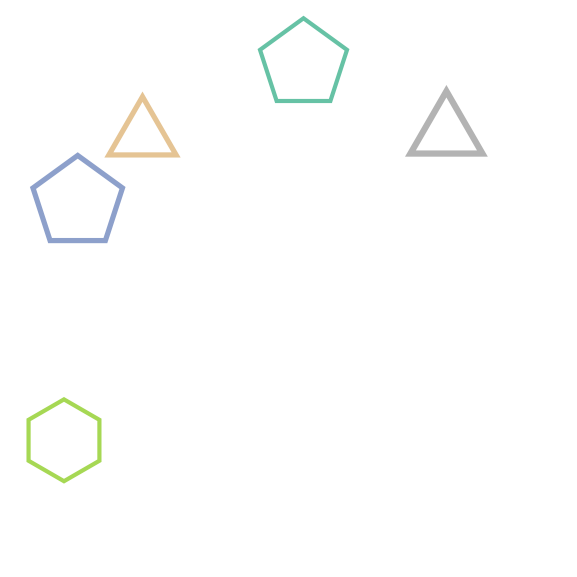[{"shape": "pentagon", "thickness": 2, "radius": 0.4, "center": [0.526, 0.888]}, {"shape": "pentagon", "thickness": 2.5, "radius": 0.41, "center": [0.135, 0.648]}, {"shape": "hexagon", "thickness": 2, "radius": 0.35, "center": [0.111, 0.237]}, {"shape": "triangle", "thickness": 2.5, "radius": 0.34, "center": [0.247, 0.764]}, {"shape": "triangle", "thickness": 3, "radius": 0.36, "center": [0.773, 0.769]}]